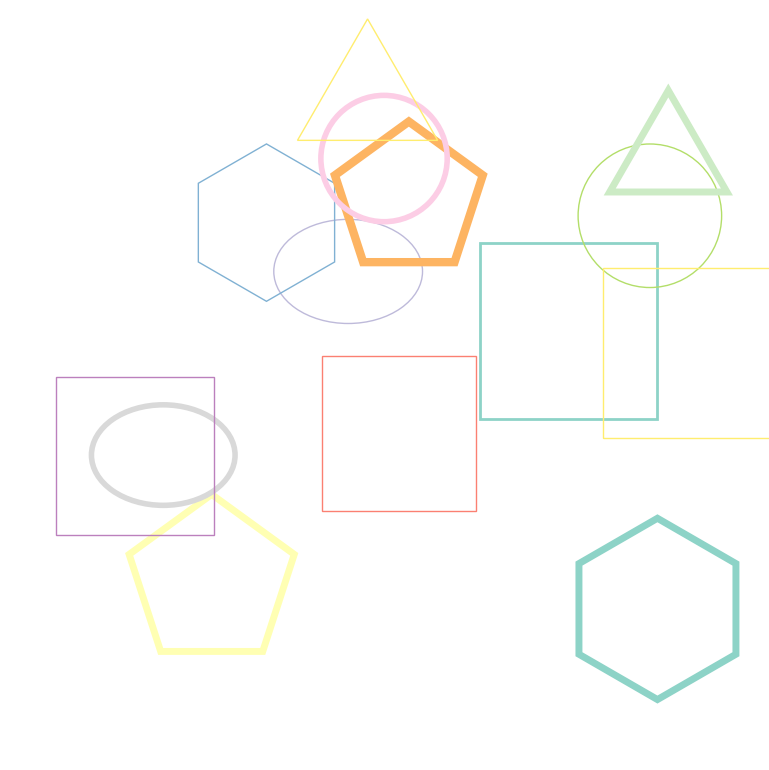[{"shape": "hexagon", "thickness": 2.5, "radius": 0.59, "center": [0.854, 0.209]}, {"shape": "square", "thickness": 1, "radius": 0.57, "center": [0.738, 0.57]}, {"shape": "pentagon", "thickness": 2.5, "radius": 0.56, "center": [0.275, 0.245]}, {"shape": "oval", "thickness": 0.5, "radius": 0.48, "center": [0.452, 0.647]}, {"shape": "square", "thickness": 0.5, "radius": 0.5, "center": [0.518, 0.437]}, {"shape": "hexagon", "thickness": 0.5, "radius": 0.51, "center": [0.346, 0.711]}, {"shape": "pentagon", "thickness": 3, "radius": 0.5, "center": [0.531, 0.741]}, {"shape": "circle", "thickness": 0.5, "radius": 0.47, "center": [0.844, 0.72]}, {"shape": "circle", "thickness": 2, "radius": 0.41, "center": [0.499, 0.794]}, {"shape": "oval", "thickness": 2, "radius": 0.47, "center": [0.212, 0.409]}, {"shape": "square", "thickness": 0.5, "radius": 0.51, "center": [0.175, 0.408]}, {"shape": "triangle", "thickness": 2.5, "radius": 0.44, "center": [0.868, 0.795]}, {"shape": "square", "thickness": 0.5, "radius": 0.55, "center": [0.894, 0.541]}, {"shape": "triangle", "thickness": 0.5, "radius": 0.53, "center": [0.477, 0.87]}]